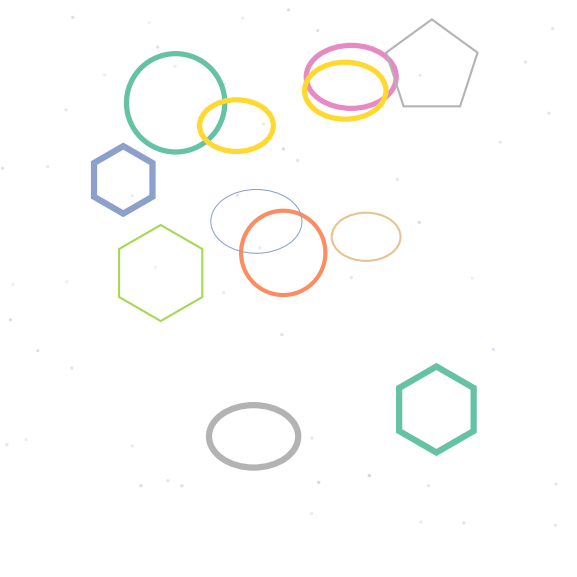[{"shape": "circle", "thickness": 2.5, "radius": 0.43, "center": [0.304, 0.821]}, {"shape": "hexagon", "thickness": 3, "radius": 0.37, "center": [0.756, 0.29]}, {"shape": "circle", "thickness": 2, "radius": 0.36, "center": [0.49, 0.561]}, {"shape": "oval", "thickness": 0.5, "radius": 0.39, "center": [0.444, 0.616]}, {"shape": "hexagon", "thickness": 3, "radius": 0.29, "center": [0.213, 0.688]}, {"shape": "oval", "thickness": 2.5, "radius": 0.39, "center": [0.608, 0.866]}, {"shape": "hexagon", "thickness": 1, "radius": 0.42, "center": [0.278, 0.526]}, {"shape": "oval", "thickness": 2.5, "radius": 0.35, "center": [0.598, 0.842]}, {"shape": "oval", "thickness": 2.5, "radius": 0.32, "center": [0.409, 0.782]}, {"shape": "oval", "thickness": 1, "radius": 0.3, "center": [0.634, 0.589]}, {"shape": "oval", "thickness": 3, "radius": 0.39, "center": [0.439, 0.244]}, {"shape": "pentagon", "thickness": 1, "radius": 0.42, "center": [0.748, 0.882]}]